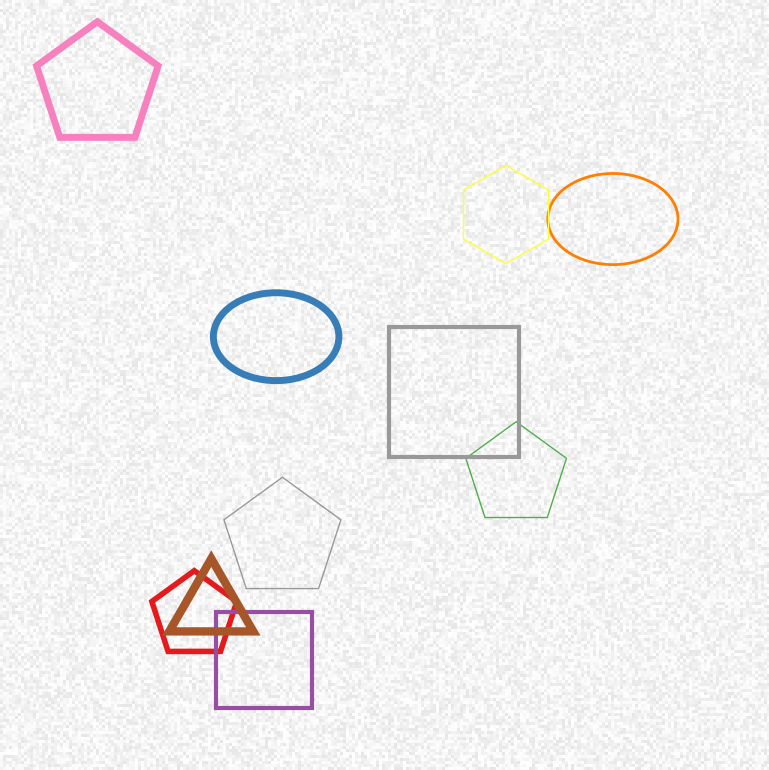[{"shape": "pentagon", "thickness": 2, "radius": 0.29, "center": [0.252, 0.201]}, {"shape": "oval", "thickness": 2.5, "radius": 0.41, "center": [0.359, 0.563]}, {"shape": "pentagon", "thickness": 0.5, "radius": 0.34, "center": [0.67, 0.384]}, {"shape": "square", "thickness": 1.5, "radius": 0.31, "center": [0.343, 0.143]}, {"shape": "oval", "thickness": 1, "radius": 0.42, "center": [0.796, 0.716]}, {"shape": "hexagon", "thickness": 0.5, "radius": 0.32, "center": [0.657, 0.721]}, {"shape": "triangle", "thickness": 3, "radius": 0.32, "center": [0.274, 0.211]}, {"shape": "pentagon", "thickness": 2.5, "radius": 0.42, "center": [0.126, 0.889]}, {"shape": "pentagon", "thickness": 0.5, "radius": 0.4, "center": [0.367, 0.3]}, {"shape": "square", "thickness": 1.5, "radius": 0.42, "center": [0.59, 0.491]}]